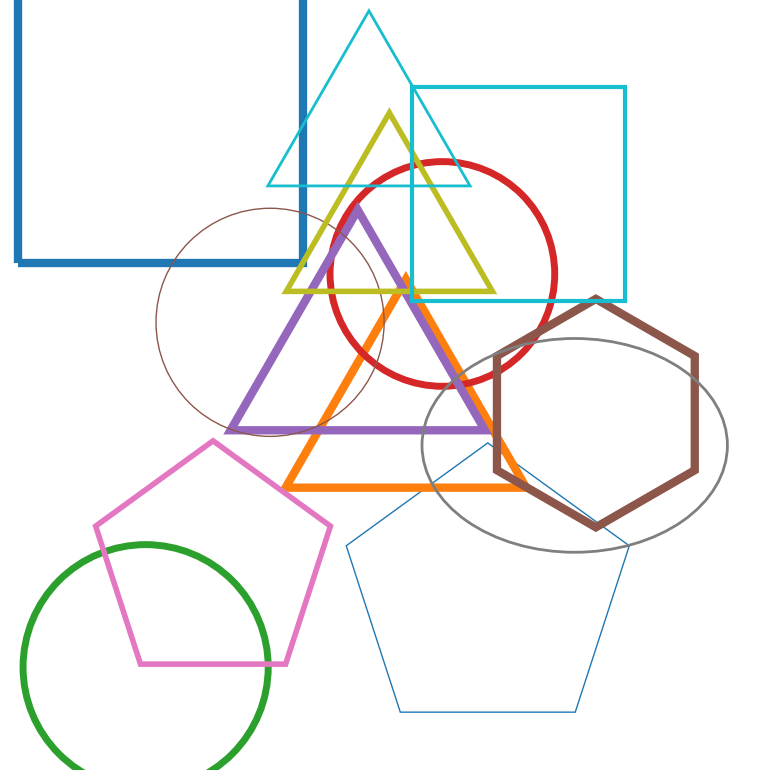[{"shape": "square", "thickness": 3, "radius": 0.92, "center": [0.208, 0.843]}, {"shape": "pentagon", "thickness": 0.5, "radius": 0.97, "center": [0.633, 0.231]}, {"shape": "triangle", "thickness": 3, "radius": 0.9, "center": [0.527, 0.457]}, {"shape": "circle", "thickness": 2.5, "radius": 0.8, "center": [0.189, 0.134]}, {"shape": "circle", "thickness": 2.5, "radius": 0.73, "center": [0.575, 0.644]}, {"shape": "triangle", "thickness": 3, "radius": 0.95, "center": [0.465, 0.537]}, {"shape": "hexagon", "thickness": 3, "radius": 0.74, "center": [0.774, 0.463]}, {"shape": "circle", "thickness": 0.5, "radius": 0.74, "center": [0.351, 0.581]}, {"shape": "pentagon", "thickness": 2, "radius": 0.8, "center": [0.277, 0.267]}, {"shape": "oval", "thickness": 1, "radius": 0.99, "center": [0.746, 0.422]}, {"shape": "triangle", "thickness": 2, "radius": 0.77, "center": [0.506, 0.699]}, {"shape": "square", "thickness": 1.5, "radius": 0.69, "center": [0.673, 0.748]}, {"shape": "triangle", "thickness": 1, "radius": 0.76, "center": [0.479, 0.834]}]